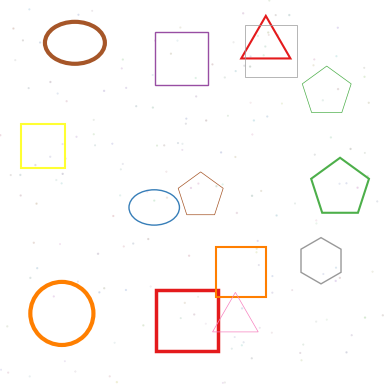[{"shape": "square", "thickness": 2.5, "radius": 0.4, "center": [0.486, 0.167]}, {"shape": "triangle", "thickness": 1.5, "radius": 0.37, "center": [0.69, 0.885]}, {"shape": "oval", "thickness": 1, "radius": 0.33, "center": [0.401, 0.461]}, {"shape": "pentagon", "thickness": 0.5, "radius": 0.33, "center": [0.849, 0.762]}, {"shape": "pentagon", "thickness": 1.5, "radius": 0.39, "center": [0.883, 0.511]}, {"shape": "square", "thickness": 1, "radius": 0.34, "center": [0.472, 0.848]}, {"shape": "circle", "thickness": 3, "radius": 0.41, "center": [0.161, 0.186]}, {"shape": "square", "thickness": 1.5, "radius": 0.32, "center": [0.627, 0.292]}, {"shape": "square", "thickness": 1.5, "radius": 0.29, "center": [0.112, 0.621]}, {"shape": "pentagon", "thickness": 0.5, "radius": 0.31, "center": [0.521, 0.492]}, {"shape": "oval", "thickness": 3, "radius": 0.39, "center": [0.195, 0.889]}, {"shape": "triangle", "thickness": 0.5, "radius": 0.34, "center": [0.611, 0.172]}, {"shape": "hexagon", "thickness": 1, "radius": 0.3, "center": [0.834, 0.323]}, {"shape": "square", "thickness": 0.5, "radius": 0.34, "center": [0.703, 0.867]}]